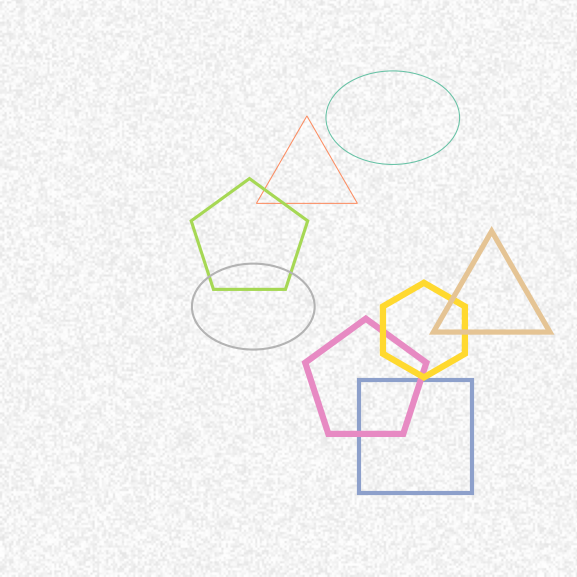[{"shape": "oval", "thickness": 0.5, "radius": 0.58, "center": [0.68, 0.795]}, {"shape": "triangle", "thickness": 0.5, "radius": 0.5, "center": [0.531, 0.697]}, {"shape": "square", "thickness": 2, "radius": 0.49, "center": [0.719, 0.243]}, {"shape": "pentagon", "thickness": 3, "radius": 0.55, "center": [0.633, 0.337]}, {"shape": "pentagon", "thickness": 1.5, "radius": 0.53, "center": [0.432, 0.584]}, {"shape": "hexagon", "thickness": 3, "radius": 0.41, "center": [0.734, 0.428]}, {"shape": "triangle", "thickness": 2.5, "radius": 0.58, "center": [0.851, 0.482]}, {"shape": "oval", "thickness": 1, "radius": 0.53, "center": [0.439, 0.468]}]